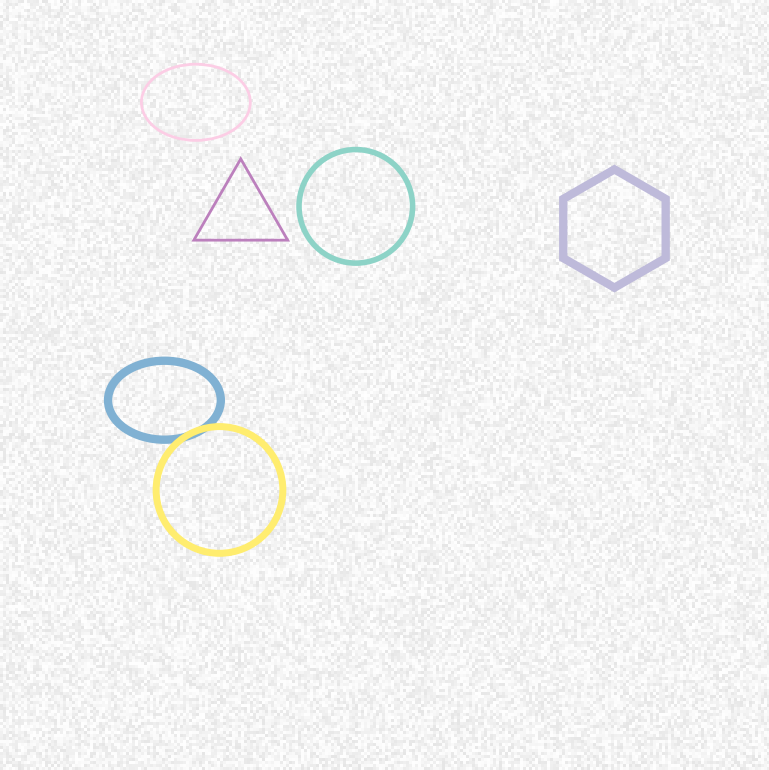[{"shape": "circle", "thickness": 2, "radius": 0.37, "center": [0.462, 0.732]}, {"shape": "hexagon", "thickness": 3, "radius": 0.38, "center": [0.798, 0.703]}, {"shape": "oval", "thickness": 3, "radius": 0.37, "center": [0.214, 0.48]}, {"shape": "oval", "thickness": 1, "radius": 0.35, "center": [0.254, 0.867]}, {"shape": "triangle", "thickness": 1, "radius": 0.35, "center": [0.313, 0.723]}, {"shape": "circle", "thickness": 2.5, "radius": 0.41, "center": [0.285, 0.364]}]